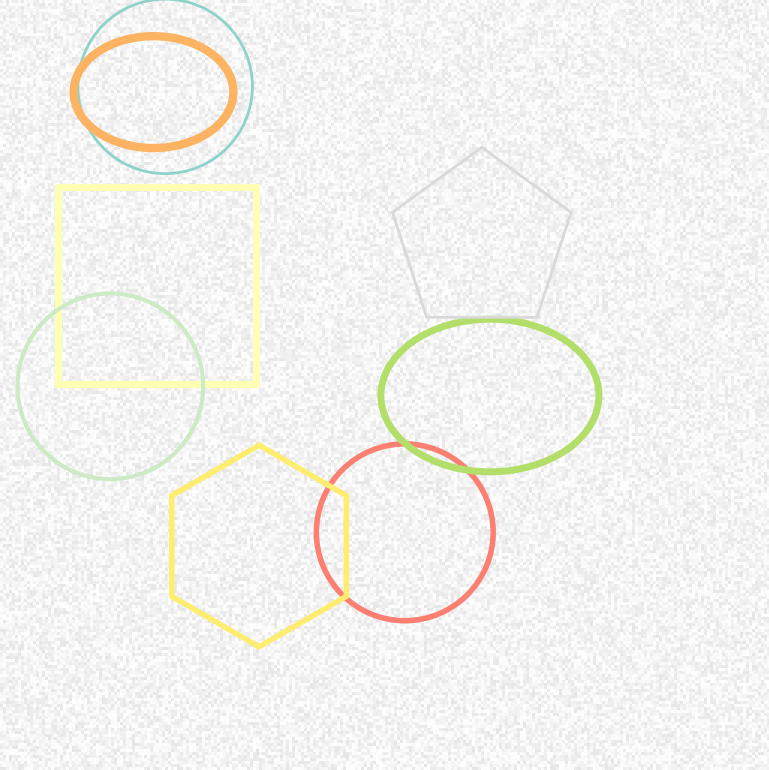[{"shape": "circle", "thickness": 1, "radius": 0.57, "center": [0.215, 0.888]}, {"shape": "square", "thickness": 2.5, "radius": 0.64, "center": [0.204, 0.629]}, {"shape": "circle", "thickness": 2, "radius": 0.57, "center": [0.526, 0.309]}, {"shape": "oval", "thickness": 3, "radius": 0.52, "center": [0.199, 0.88]}, {"shape": "oval", "thickness": 2.5, "radius": 0.71, "center": [0.636, 0.486]}, {"shape": "pentagon", "thickness": 1, "radius": 0.61, "center": [0.626, 0.687]}, {"shape": "circle", "thickness": 1.5, "radius": 0.6, "center": [0.143, 0.498]}, {"shape": "hexagon", "thickness": 2, "radius": 0.65, "center": [0.336, 0.291]}]